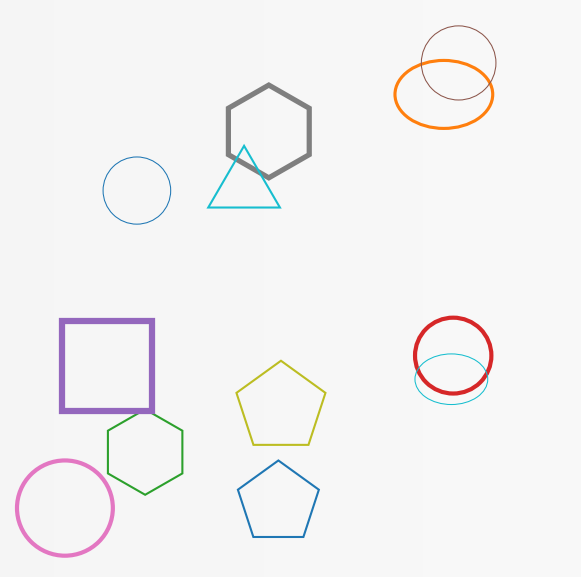[{"shape": "circle", "thickness": 0.5, "radius": 0.29, "center": [0.235, 0.669]}, {"shape": "pentagon", "thickness": 1, "radius": 0.37, "center": [0.479, 0.129]}, {"shape": "oval", "thickness": 1.5, "radius": 0.42, "center": [0.764, 0.836]}, {"shape": "hexagon", "thickness": 1, "radius": 0.37, "center": [0.25, 0.216]}, {"shape": "circle", "thickness": 2, "radius": 0.33, "center": [0.78, 0.383]}, {"shape": "square", "thickness": 3, "radius": 0.39, "center": [0.184, 0.366]}, {"shape": "circle", "thickness": 0.5, "radius": 0.32, "center": [0.789, 0.89]}, {"shape": "circle", "thickness": 2, "radius": 0.41, "center": [0.112, 0.119]}, {"shape": "hexagon", "thickness": 2.5, "radius": 0.4, "center": [0.462, 0.772]}, {"shape": "pentagon", "thickness": 1, "radius": 0.4, "center": [0.483, 0.294]}, {"shape": "oval", "thickness": 0.5, "radius": 0.31, "center": [0.777, 0.342]}, {"shape": "triangle", "thickness": 1, "radius": 0.36, "center": [0.42, 0.675]}]